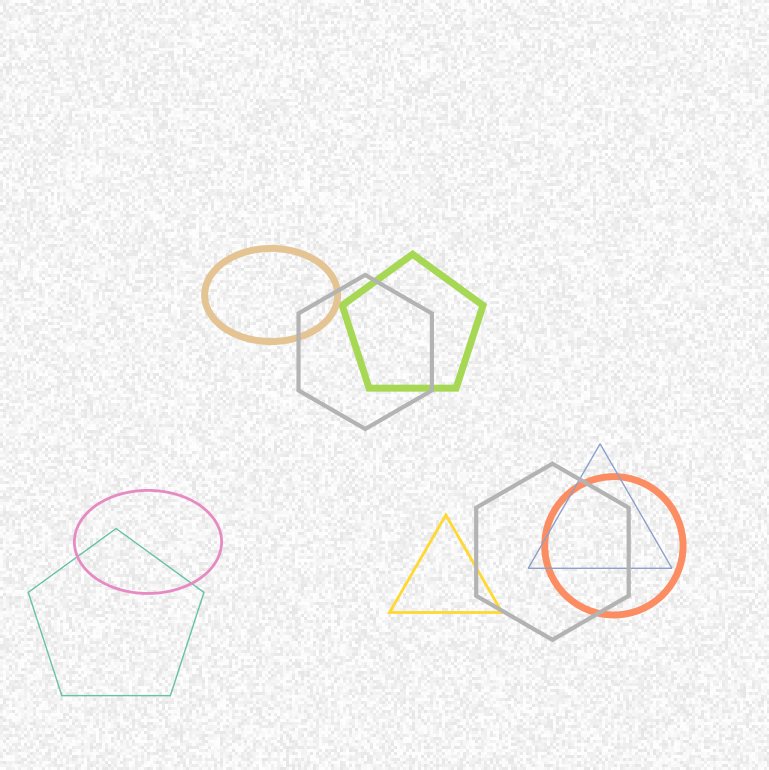[{"shape": "pentagon", "thickness": 0.5, "radius": 0.6, "center": [0.151, 0.194]}, {"shape": "circle", "thickness": 2.5, "radius": 0.45, "center": [0.797, 0.291]}, {"shape": "triangle", "thickness": 0.5, "radius": 0.54, "center": [0.779, 0.316]}, {"shape": "oval", "thickness": 1, "radius": 0.48, "center": [0.192, 0.296]}, {"shape": "pentagon", "thickness": 2.5, "radius": 0.48, "center": [0.536, 0.574]}, {"shape": "triangle", "thickness": 1, "radius": 0.42, "center": [0.579, 0.247]}, {"shape": "oval", "thickness": 2.5, "radius": 0.43, "center": [0.352, 0.617]}, {"shape": "hexagon", "thickness": 1.5, "radius": 0.57, "center": [0.717, 0.283]}, {"shape": "hexagon", "thickness": 1.5, "radius": 0.5, "center": [0.474, 0.543]}]